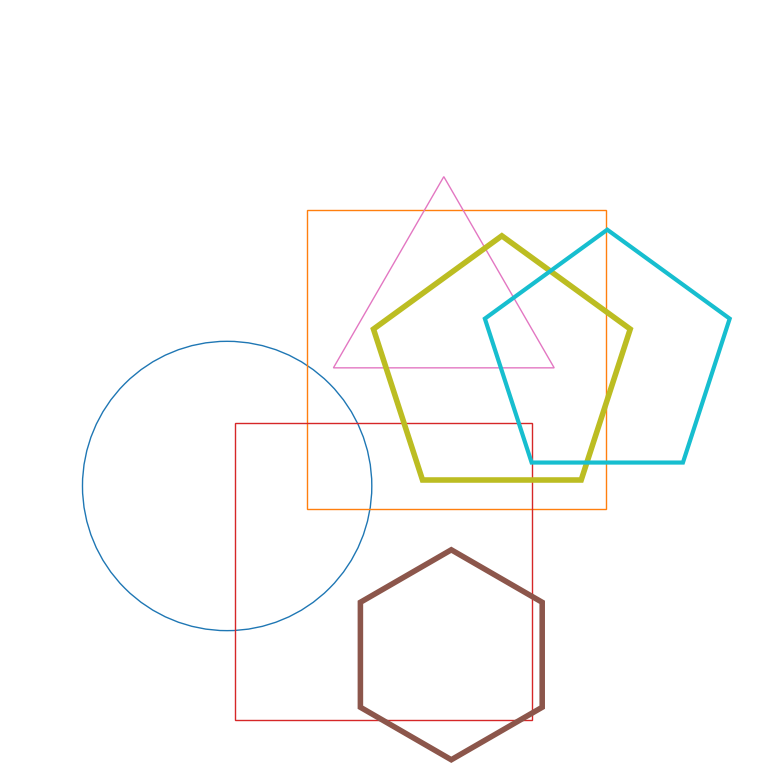[{"shape": "circle", "thickness": 0.5, "radius": 0.94, "center": [0.295, 0.369]}, {"shape": "square", "thickness": 0.5, "radius": 0.97, "center": [0.593, 0.533]}, {"shape": "square", "thickness": 0.5, "radius": 0.96, "center": [0.498, 0.257]}, {"shape": "hexagon", "thickness": 2, "radius": 0.68, "center": [0.586, 0.15]}, {"shape": "triangle", "thickness": 0.5, "radius": 0.83, "center": [0.576, 0.605]}, {"shape": "pentagon", "thickness": 2, "radius": 0.88, "center": [0.652, 0.518]}, {"shape": "pentagon", "thickness": 1.5, "radius": 0.84, "center": [0.789, 0.535]}]